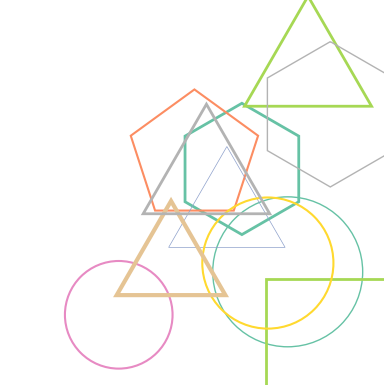[{"shape": "hexagon", "thickness": 2, "radius": 0.85, "center": [0.628, 0.561]}, {"shape": "circle", "thickness": 1, "radius": 0.97, "center": [0.747, 0.294]}, {"shape": "pentagon", "thickness": 1.5, "radius": 0.87, "center": [0.505, 0.594]}, {"shape": "triangle", "thickness": 0.5, "radius": 0.87, "center": [0.589, 0.445]}, {"shape": "circle", "thickness": 1.5, "radius": 0.7, "center": [0.308, 0.182]}, {"shape": "square", "thickness": 2, "radius": 0.8, "center": [0.85, 0.115]}, {"shape": "triangle", "thickness": 2, "radius": 0.95, "center": [0.8, 0.819]}, {"shape": "circle", "thickness": 1.5, "radius": 0.85, "center": [0.696, 0.317]}, {"shape": "triangle", "thickness": 3, "radius": 0.82, "center": [0.444, 0.315]}, {"shape": "hexagon", "thickness": 1, "radius": 0.94, "center": [0.858, 0.703]}, {"shape": "triangle", "thickness": 2, "radius": 0.95, "center": [0.536, 0.54]}]